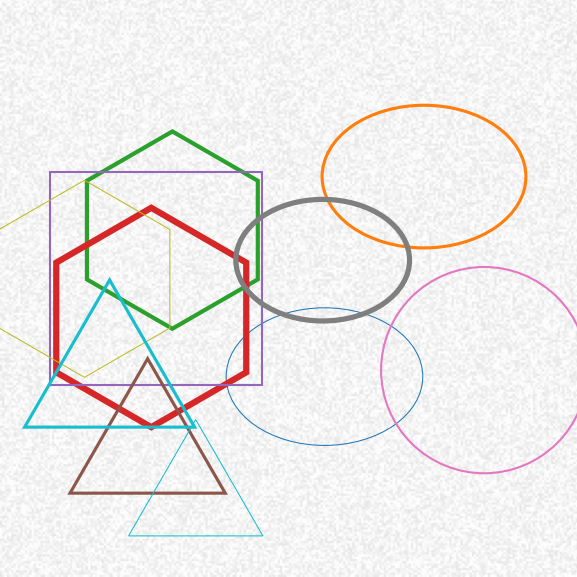[{"shape": "oval", "thickness": 0.5, "radius": 0.85, "center": [0.562, 0.347]}, {"shape": "oval", "thickness": 1.5, "radius": 0.88, "center": [0.734, 0.693]}, {"shape": "hexagon", "thickness": 2, "radius": 0.85, "center": [0.298, 0.601]}, {"shape": "hexagon", "thickness": 3, "radius": 0.95, "center": [0.262, 0.449]}, {"shape": "square", "thickness": 1, "radius": 0.92, "center": [0.27, 0.517]}, {"shape": "triangle", "thickness": 1.5, "radius": 0.78, "center": [0.256, 0.223]}, {"shape": "circle", "thickness": 1, "radius": 0.89, "center": [0.839, 0.358]}, {"shape": "oval", "thickness": 2.5, "radius": 0.75, "center": [0.559, 0.549]}, {"shape": "hexagon", "thickness": 0.5, "radius": 0.85, "center": [0.146, 0.516]}, {"shape": "triangle", "thickness": 1.5, "radius": 0.85, "center": [0.19, 0.344]}, {"shape": "triangle", "thickness": 0.5, "radius": 0.67, "center": [0.339, 0.138]}]